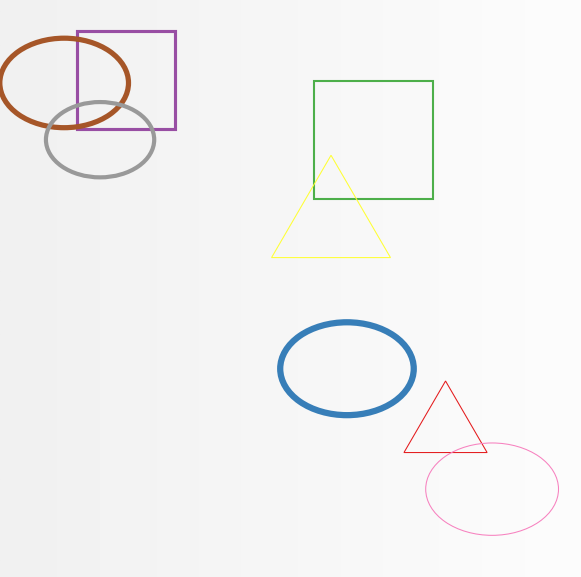[{"shape": "triangle", "thickness": 0.5, "radius": 0.41, "center": [0.767, 0.257]}, {"shape": "oval", "thickness": 3, "radius": 0.57, "center": [0.597, 0.361]}, {"shape": "square", "thickness": 1, "radius": 0.51, "center": [0.643, 0.757]}, {"shape": "square", "thickness": 1.5, "radius": 0.42, "center": [0.216, 0.861]}, {"shape": "triangle", "thickness": 0.5, "radius": 0.59, "center": [0.569, 0.612]}, {"shape": "oval", "thickness": 2.5, "radius": 0.55, "center": [0.11, 0.856]}, {"shape": "oval", "thickness": 0.5, "radius": 0.57, "center": [0.847, 0.152]}, {"shape": "oval", "thickness": 2, "radius": 0.47, "center": [0.172, 0.757]}]